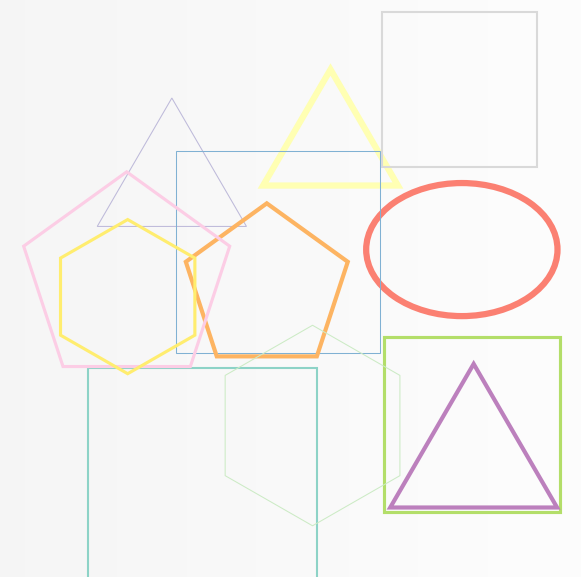[{"shape": "square", "thickness": 1, "radius": 0.99, "center": [0.349, 0.165]}, {"shape": "triangle", "thickness": 3, "radius": 0.67, "center": [0.569, 0.745]}, {"shape": "triangle", "thickness": 0.5, "radius": 0.74, "center": [0.296, 0.681]}, {"shape": "oval", "thickness": 3, "radius": 0.82, "center": [0.795, 0.567]}, {"shape": "square", "thickness": 0.5, "radius": 0.88, "center": [0.479, 0.563]}, {"shape": "pentagon", "thickness": 2, "radius": 0.73, "center": [0.459, 0.501]}, {"shape": "square", "thickness": 1.5, "radius": 0.76, "center": [0.812, 0.264]}, {"shape": "pentagon", "thickness": 1.5, "radius": 0.93, "center": [0.218, 0.515]}, {"shape": "square", "thickness": 1, "radius": 0.67, "center": [0.791, 0.844]}, {"shape": "triangle", "thickness": 2, "radius": 0.83, "center": [0.815, 0.203]}, {"shape": "hexagon", "thickness": 0.5, "radius": 0.87, "center": [0.538, 0.262]}, {"shape": "hexagon", "thickness": 1.5, "radius": 0.67, "center": [0.22, 0.485]}]